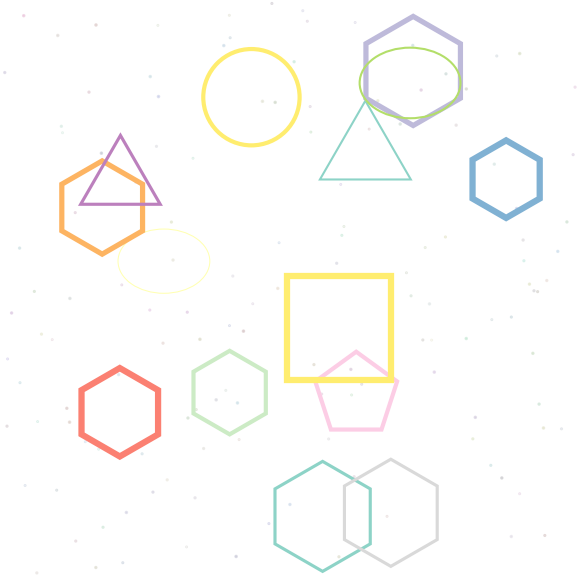[{"shape": "triangle", "thickness": 1, "radius": 0.45, "center": [0.633, 0.734]}, {"shape": "hexagon", "thickness": 1.5, "radius": 0.48, "center": [0.559, 0.105]}, {"shape": "oval", "thickness": 0.5, "radius": 0.4, "center": [0.284, 0.547]}, {"shape": "hexagon", "thickness": 2.5, "radius": 0.47, "center": [0.715, 0.876]}, {"shape": "hexagon", "thickness": 3, "radius": 0.38, "center": [0.207, 0.285]}, {"shape": "hexagon", "thickness": 3, "radius": 0.34, "center": [0.876, 0.689]}, {"shape": "hexagon", "thickness": 2.5, "radius": 0.4, "center": [0.177, 0.64]}, {"shape": "oval", "thickness": 1, "radius": 0.44, "center": [0.71, 0.855]}, {"shape": "pentagon", "thickness": 2, "radius": 0.37, "center": [0.617, 0.316]}, {"shape": "hexagon", "thickness": 1.5, "radius": 0.46, "center": [0.677, 0.111]}, {"shape": "triangle", "thickness": 1.5, "radius": 0.4, "center": [0.209, 0.685]}, {"shape": "hexagon", "thickness": 2, "radius": 0.36, "center": [0.398, 0.319]}, {"shape": "circle", "thickness": 2, "radius": 0.42, "center": [0.435, 0.831]}, {"shape": "square", "thickness": 3, "radius": 0.45, "center": [0.587, 0.431]}]